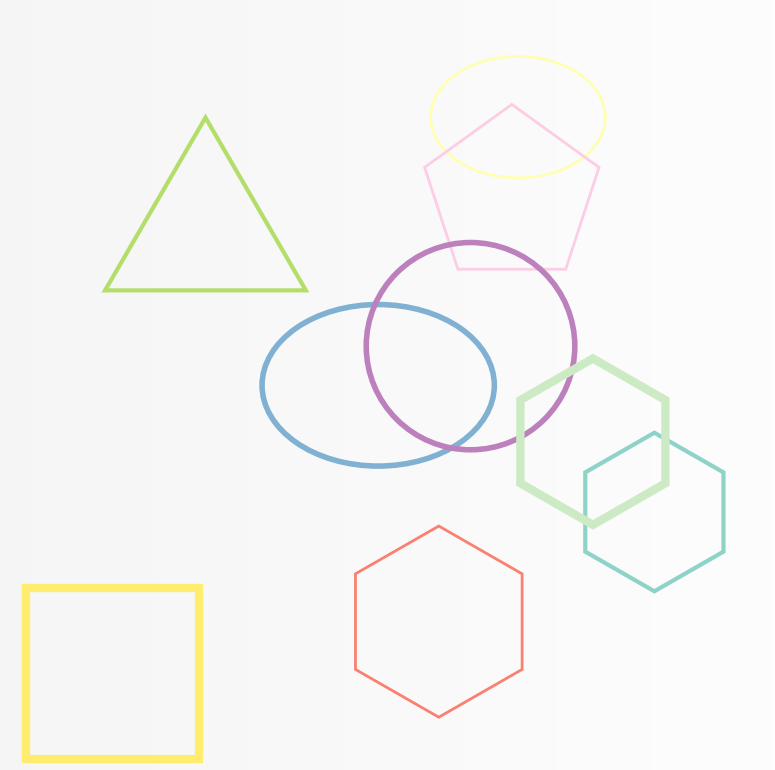[{"shape": "hexagon", "thickness": 1.5, "radius": 0.51, "center": [0.844, 0.335]}, {"shape": "oval", "thickness": 1, "radius": 0.56, "center": [0.668, 0.848]}, {"shape": "hexagon", "thickness": 1, "radius": 0.62, "center": [0.566, 0.193]}, {"shape": "oval", "thickness": 2, "radius": 0.75, "center": [0.488, 0.5]}, {"shape": "triangle", "thickness": 1.5, "radius": 0.75, "center": [0.265, 0.698]}, {"shape": "pentagon", "thickness": 1, "radius": 0.59, "center": [0.66, 0.746]}, {"shape": "circle", "thickness": 2, "radius": 0.67, "center": [0.607, 0.55]}, {"shape": "hexagon", "thickness": 3, "radius": 0.54, "center": [0.765, 0.426]}, {"shape": "square", "thickness": 3, "radius": 0.56, "center": [0.145, 0.125]}]